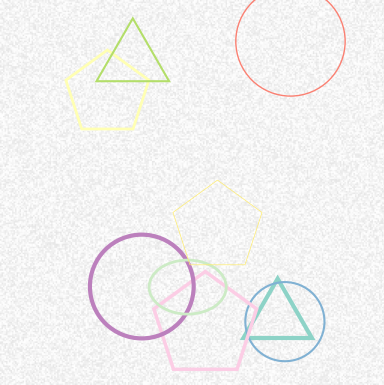[{"shape": "triangle", "thickness": 3, "radius": 0.51, "center": [0.721, 0.173]}, {"shape": "pentagon", "thickness": 2, "radius": 0.57, "center": [0.279, 0.757]}, {"shape": "circle", "thickness": 1, "radius": 0.71, "center": [0.754, 0.892]}, {"shape": "circle", "thickness": 1.5, "radius": 0.51, "center": [0.74, 0.165]}, {"shape": "triangle", "thickness": 1.5, "radius": 0.54, "center": [0.345, 0.843]}, {"shape": "pentagon", "thickness": 2.5, "radius": 0.7, "center": [0.533, 0.154]}, {"shape": "circle", "thickness": 3, "radius": 0.67, "center": [0.368, 0.256]}, {"shape": "oval", "thickness": 2, "radius": 0.5, "center": [0.487, 0.254]}, {"shape": "pentagon", "thickness": 0.5, "radius": 0.61, "center": [0.565, 0.411]}]